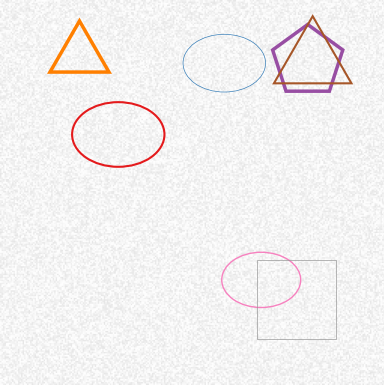[{"shape": "oval", "thickness": 1.5, "radius": 0.6, "center": [0.307, 0.651]}, {"shape": "oval", "thickness": 0.5, "radius": 0.54, "center": [0.583, 0.836]}, {"shape": "pentagon", "thickness": 2.5, "radius": 0.48, "center": [0.799, 0.841]}, {"shape": "triangle", "thickness": 2.5, "radius": 0.44, "center": [0.206, 0.857]}, {"shape": "triangle", "thickness": 1.5, "radius": 0.58, "center": [0.812, 0.842]}, {"shape": "oval", "thickness": 1, "radius": 0.51, "center": [0.678, 0.273]}, {"shape": "square", "thickness": 0.5, "radius": 0.51, "center": [0.77, 0.222]}]